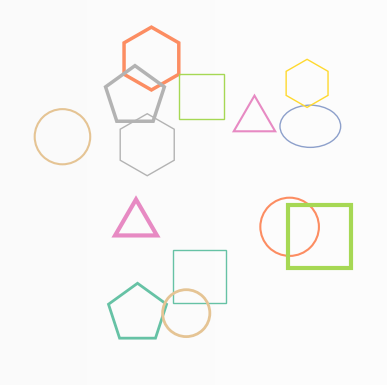[{"shape": "square", "thickness": 1, "radius": 0.34, "center": [0.515, 0.282]}, {"shape": "pentagon", "thickness": 2, "radius": 0.39, "center": [0.355, 0.185]}, {"shape": "hexagon", "thickness": 2.5, "radius": 0.41, "center": [0.391, 0.848]}, {"shape": "circle", "thickness": 1.5, "radius": 0.38, "center": [0.747, 0.411]}, {"shape": "oval", "thickness": 1, "radius": 0.39, "center": [0.801, 0.672]}, {"shape": "triangle", "thickness": 3, "radius": 0.31, "center": [0.351, 0.42]}, {"shape": "triangle", "thickness": 1.5, "radius": 0.31, "center": [0.657, 0.69]}, {"shape": "square", "thickness": 3, "radius": 0.41, "center": [0.824, 0.385]}, {"shape": "square", "thickness": 1, "radius": 0.29, "center": [0.52, 0.749]}, {"shape": "hexagon", "thickness": 1, "radius": 0.31, "center": [0.792, 0.783]}, {"shape": "circle", "thickness": 2, "radius": 0.3, "center": [0.481, 0.187]}, {"shape": "circle", "thickness": 1.5, "radius": 0.36, "center": [0.161, 0.645]}, {"shape": "hexagon", "thickness": 1, "radius": 0.4, "center": [0.38, 0.624]}, {"shape": "pentagon", "thickness": 2.5, "radius": 0.4, "center": [0.348, 0.75]}]